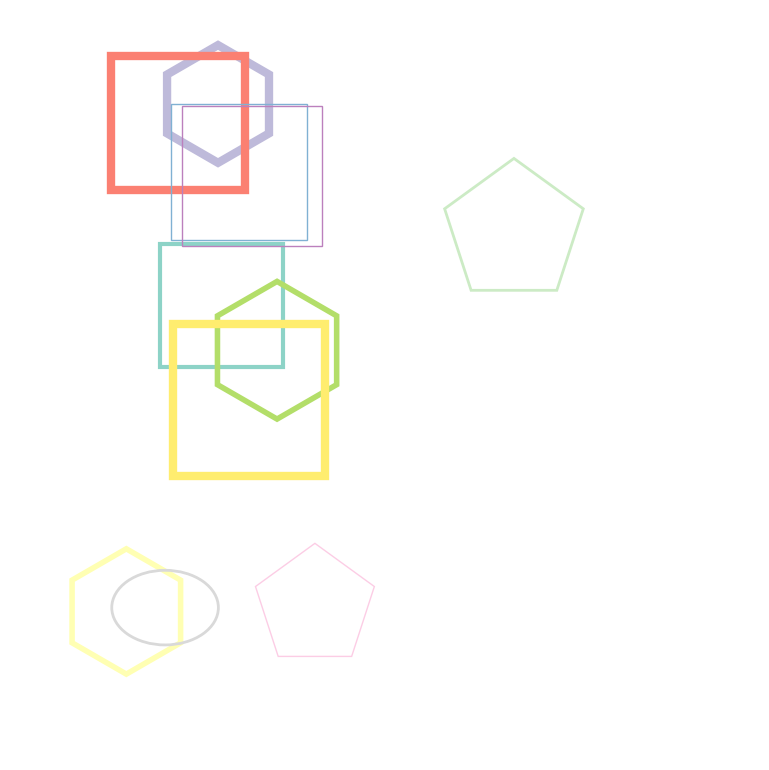[{"shape": "square", "thickness": 1.5, "radius": 0.4, "center": [0.288, 0.604]}, {"shape": "hexagon", "thickness": 2, "radius": 0.41, "center": [0.164, 0.206]}, {"shape": "hexagon", "thickness": 3, "radius": 0.38, "center": [0.283, 0.865]}, {"shape": "square", "thickness": 3, "radius": 0.43, "center": [0.231, 0.84]}, {"shape": "square", "thickness": 0.5, "radius": 0.44, "center": [0.31, 0.776]}, {"shape": "hexagon", "thickness": 2, "radius": 0.45, "center": [0.36, 0.545]}, {"shape": "pentagon", "thickness": 0.5, "radius": 0.41, "center": [0.409, 0.213]}, {"shape": "oval", "thickness": 1, "radius": 0.35, "center": [0.214, 0.211]}, {"shape": "square", "thickness": 0.5, "radius": 0.45, "center": [0.327, 0.771]}, {"shape": "pentagon", "thickness": 1, "radius": 0.47, "center": [0.667, 0.7]}, {"shape": "square", "thickness": 3, "radius": 0.49, "center": [0.324, 0.48]}]